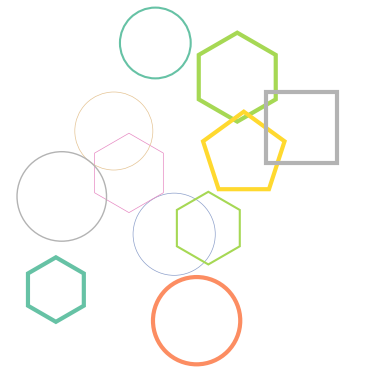[{"shape": "circle", "thickness": 1.5, "radius": 0.46, "center": [0.403, 0.888]}, {"shape": "hexagon", "thickness": 3, "radius": 0.42, "center": [0.145, 0.248]}, {"shape": "circle", "thickness": 3, "radius": 0.57, "center": [0.511, 0.167]}, {"shape": "circle", "thickness": 0.5, "radius": 0.53, "center": [0.452, 0.392]}, {"shape": "hexagon", "thickness": 0.5, "radius": 0.52, "center": [0.335, 0.551]}, {"shape": "hexagon", "thickness": 1.5, "radius": 0.47, "center": [0.541, 0.407]}, {"shape": "hexagon", "thickness": 3, "radius": 0.58, "center": [0.616, 0.8]}, {"shape": "pentagon", "thickness": 3, "radius": 0.56, "center": [0.633, 0.599]}, {"shape": "circle", "thickness": 0.5, "radius": 0.51, "center": [0.296, 0.66]}, {"shape": "circle", "thickness": 1, "radius": 0.58, "center": [0.16, 0.49]}, {"shape": "square", "thickness": 3, "radius": 0.46, "center": [0.783, 0.669]}]